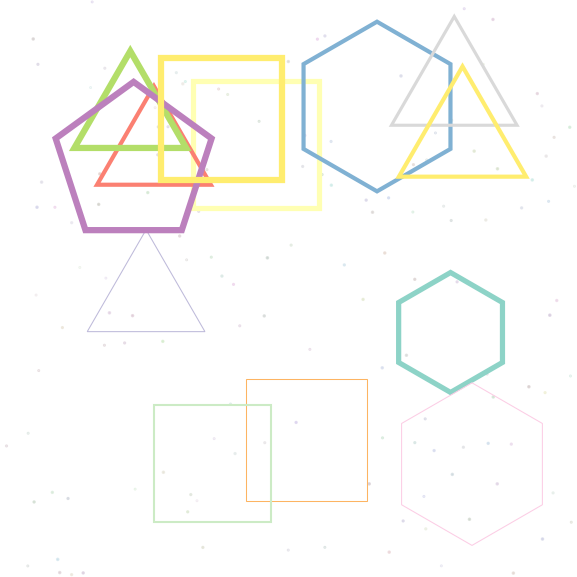[{"shape": "hexagon", "thickness": 2.5, "radius": 0.52, "center": [0.78, 0.423]}, {"shape": "square", "thickness": 2.5, "radius": 0.55, "center": [0.443, 0.749]}, {"shape": "triangle", "thickness": 0.5, "radius": 0.59, "center": [0.253, 0.484]}, {"shape": "triangle", "thickness": 2, "radius": 0.57, "center": [0.267, 0.736]}, {"shape": "hexagon", "thickness": 2, "radius": 0.73, "center": [0.653, 0.815]}, {"shape": "square", "thickness": 0.5, "radius": 0.53, "center": [0.531, 0.237]}, {"shape": "triangle", "thickness": 3, "radius": 0.56, "center": [0.226, 0.799]}, {"shape": "hexagon", "thickness": 0.5, "radius": 0.7, "center": [0.817, 0.195]}, {"shape": "triangle", "thickness": 1.5, "radius": 0.63, "center": [0.787, 0.845]}, {"shape": "pentagon", "thickness": 3, "radius": 0.71, "center": [0.231, 0.715]}, {"shape": "square", "thickness": 1, "radius": 0.51, "center": [0.368, 0.196]}, {"shape": "triangle", "thickness": 2, "radius": 0.64, "center": [0.801, 0.757]}, {"shape": "square", "thickness": 3, "radius": 0.53, "center": [0.384, 0.793]}]